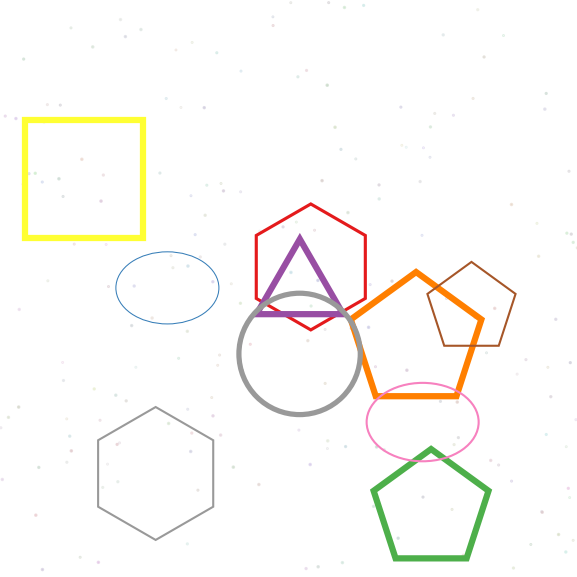[{"shape": "hexagon", "thickness": 1.5, "radius": 0.55, "center": [0.538, 0.537]}, {"shape": "oval", "thickness": 0.5, "radius": 0.45, "center": [0.29, 0.501]}, {"shape": "pentagon", "thickness": 3, "radius": 0.52, "center": [0.746, 0.117]}, {"shape": "triangle", "thickness": 3, "radius": 0.43, "center": [0.519, 0.498]}, {"shape": "pentagon", "thickness": 3, "radius": 0.59, "center": [0.721, 0.409]}, {"shape": "square", "thickness": 3, "radius": 0.51, "center": [0.145, 0.689]}, {"shape": "pentagon", "thickness": 1, "radius": 0.4, "center": [0.816, 0.465]}, {"shape": "oval", "thickness": 1, "radius": 0.48, "center": [0.732, 0.268]}, {"shape": "hexagon", "thickness": 1, "radius": 0.58, "center": [0.27, 0.179]}, {"shape": "circle", "thickness": 2.5, "radius": 0.53, "center": [0.519, 0.386]}]